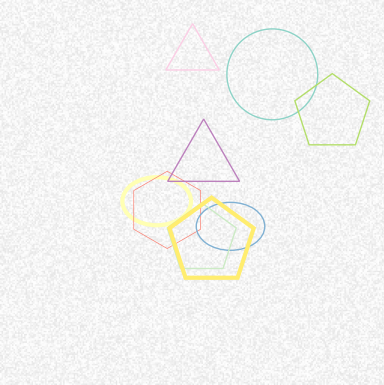[{"shape": "circle", "thickness": 1, "radius": 0.59, "center": [0.707, 0.807]}, {"shape": "oval", "thickness": 3, "radius": 0.45, "center": [0.407, 0.477]}, {"shape": "hexagon", "thickness": 0.5, "radius": 0.5, "center": [0.434, 0.455]}, {"shape": "oval", "thickness": 1, "radius": 0.44, "center": [0.599, 0.412]}, {"shape": "pentagon", "thickness": 1, "radius": 0.51, "center": [0.863, 0.707]}, {"shape": "triangle", "thickness": 1, "radius": 0.4, "center": [0.5, 0.858]}, {"shape": "triangle", "thickness": 1, "radius": 0.54, "center": [0.529, 0.583]}, {"shape": "pentagon", "thickness": 1, "radius": 0.47, "center": [0.524, 0.379]}, {"shape": "pentagon", "thickness": 3, "radius": 0.58, "center": [0.55, 0.372]}]